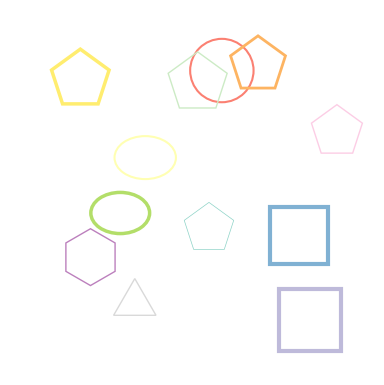[{"shape": "pentagon", "thickness": 0.5, "radius": 0.34, "center": [0.543, 0.407]}, {"shape": "oval", "thickness": 1.5, "radius": 0.4, "center": [0.377, 0.591]}, {"shape": "square", "thickness": 3, "radius": 0.4, "center": [0.805, 0.168]}, {"shape": "circle", "thickness": 1.5, "radius": 0.41, "center": [0.576, 0.817]}, {"shape": "square", "thickness": 3, "radius": 0.37, "center": [0.777, 0.389]}, {"shape": "pentagon", "thickness": 2, "radius": 0.37, "center": [0.67, 0.832]}, {"shape": "oval", "thickness": 2.5, "radius": 0.38, "center": [0.312, 0.447]}, {"shape": "pentagon", "thickness": 1, "radius": 0.35, "center": [0.875, 0.659]}, {"shape": "triangle", "thickness": 1, "radius": 0.32, "center": [0.35, 0.213]}, {"shape": "hexagon", "thickness": 1, "radius": 0.37, "center": [0.235, 0.332]}, {"shape": "pentagon", "thickness": 1, "radius": 0.4, "center": [0.513, 0.785]}, {"shape": "pentagon", "thickness": 2.5, "radius": 0.39, "center": [0.209, 0.794]}]